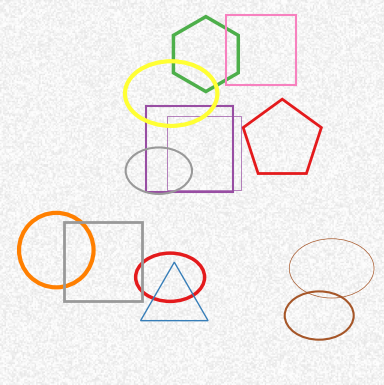[{"shape": "pentagon", "thickness": 2, "radius": 0.53, "center": [0.733, 0.636]}, {"shape": "oval", "thickness": 2.5, "radius": 0.45, "center": [0.442, 0.28]}, {"shape": "triangle", "thickness": 1, "radius": 0.51, "center": [0.453, 0.218]}, {"shape": "hexagon", "thickness": 2.5, "radius": 0.49, "center": [0.535, 0.86]}, {"shape": "square", "thickness": 1.5, "radius": 0.56, "center": [0.493, 0.613]}, {"shape": "square", "thickness": 0.5, "radius": 0.48, "center": [0.53, 0.602]}, {"shape": "circle", "thickness": 3, "radius": 0.48, "center": [0.146, 0.35]}, {"shape": "oval", "thickness": 3, "radius": 0.6, "center": [0.445, 0.757]}, {"shape": "oval", "thickness": 0.5, "radius": 0.55, "center": [0.861, 0.303]}, {"shape": "oval", "thickness": 1.5, "radius": 0.45, "center": [0.829, 0.18]}, {"shape": "square", "thickness": 1.5, "radius": 0.45, "center": [0.677, 0.871]}, {"shape": "oval", "thickness": 1.5, "radius": 0.43, "center": [0.413, 0.557]}, {"shape": "square", "thickness": 2, "radius": 0.51, "center": [0.267, 0.321]}]